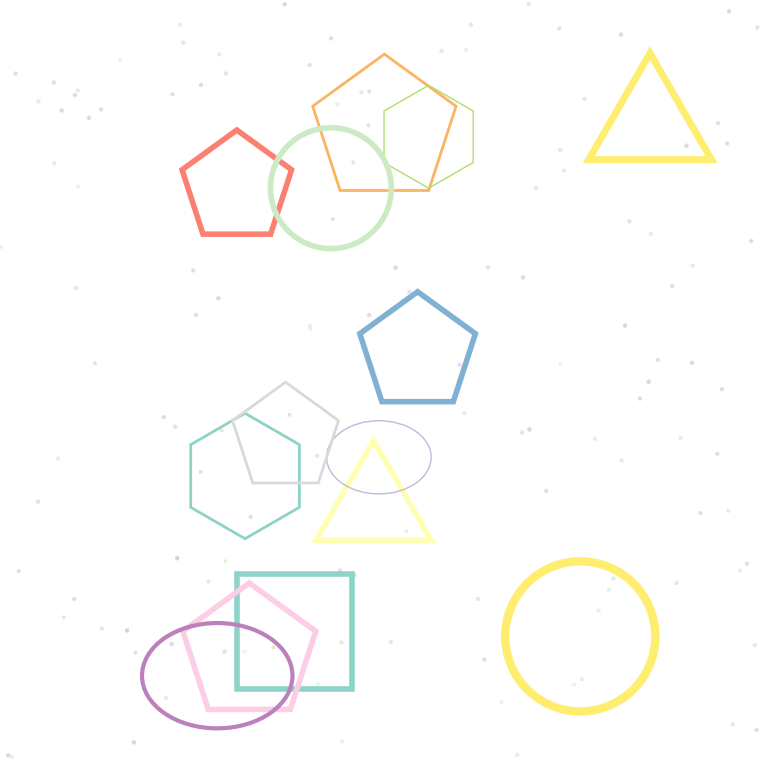[{"shape": "square", "thickness": 2, "radius": 0.37, "center": [0.383, 0.18]}, {"shape": "hexagon", "thickness": 1, "radius": 0.41, "center": [0.318, 0.382]}, {"shape": "triangle", "thickness": 2, "radius": 0.43, "center": [0.485, 0.341]}, {"shape": "oval", "thickness": 0.5, "radius": 0.34, "center": [0.492, 0.406]}, {"shape": "pentagon", "thickness": 2, "radius": 0.37, "center": [0.308, 0.756]}, {"shape": "pentagon", "thickness": 2, "radius": 0.39, "center": [0.542, 0.542]}, {"shape": "pentagon", "thickness": 1, "radius": 0.49, "center": [0.499, 0.832]}, {"shape": "hexagon", "thickness": 0.5, "radius": 0.33, "center": [0.557, 0.822]}, {"shape": "pentagon", "thickness": 2, "radius": 0.45, "center": [0.324, 0.152]}, {"shape": "pentagon", "thickness": 1, "radius": 0.36, "center": [0.371, 0.431]}, {"shape": "oval", "thickness": 1.5, "radius": 0.49, "center": [0.282, 0.122]}, {"shape": "circle", "thickness": 2, "radius": 0.39, "center": [0.43, 0.756]}, {"shape": "triangle", "thickness": 2.5, "radius": 0.46, "center": [0.844, 0.839]}, {"shape": "circle", "thickness": 3, "radius": 0.49, "center": [0.754, 0.174]}]